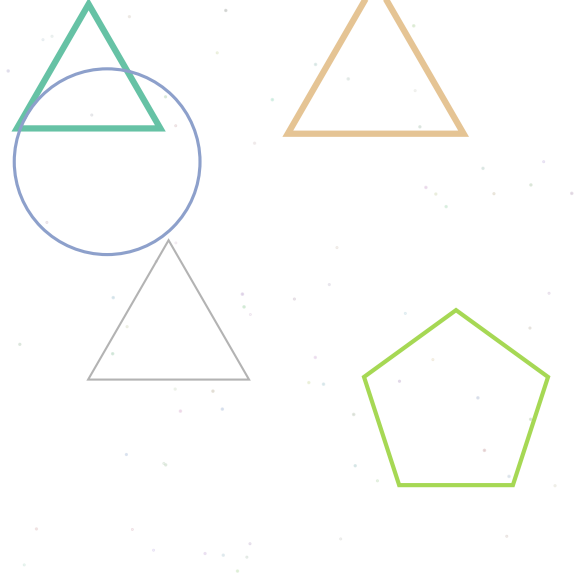[{"shape": "triangle", "thickness": 3, "radius": 0.72, "center": [0.153, 0.848]}, {"shape": "circle", "thickness": 1.5, "radius": 0.8, "center": [0.186, 0.719]}, {"shape": "pentagon", "thickness": 2, "radius": 0.84, "center": [0.79, 0.295]}, {"shape": "triangle", "thickness": 3, "radius": 0.88, "center": [0.651, 0.855]}, {"shape": "triangle", "thickness": 1, "radius": 0.8, "center": [0.292, 0.422]}]